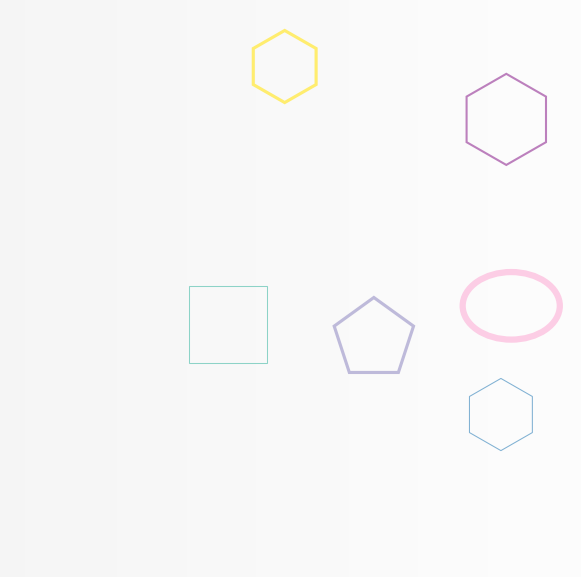[{"shape": "square", "thickness": 0.5, "radius": 0.33, "center": [0.392, 0.437]}, {"shape": "pentagon", "thickness": 1.5, "radius": 0.36, "center": [0.643, 0.412]}, {"shape": "hexagon", "thickness": 0.5, "radius": 0.31, "center": [0.862, 0.281]}, {"shape": "oval", "thickness": 3, "radius": 0.42, "center": [0.88, 0.47]}, {"shape": "hexagon", "thickness": 1, "radius": 0.39, "center": [0.871, 0.792]}, {"shape": "hexagon", "thickness": 1.5, "radius": 0.31, "center": [0.49, 0.884]}]